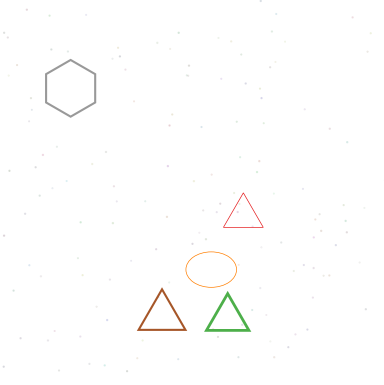[{"shape": "triangle", "thickness": 0.5, "radius": 0.3, "center": [0.632, 0.439]}, {"shape": "triangle", "thickness": 2, "radius": 0.32, "center": [0.591, 0.174]}, {"shape": "oval", "thickness": 0.5, "radius": 0.33, "center": [0.549, 0.3]}, {"shape": "triangle", "thickness": 1.5, "radius": 0.35, "center": [0.421, 0.178]}, {"shape": "hexagon", "thickness": 1.5, "radius": 0.37, "center": [0.183, 0.771]}]